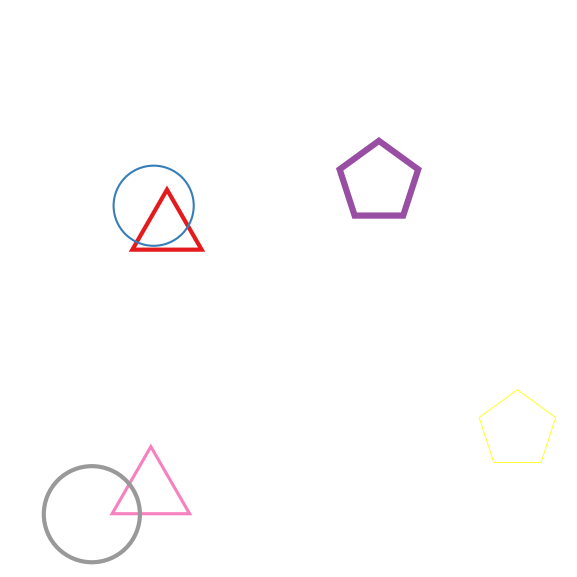[{"shape": "triangle", "thickness": 2, "radius": 0.35, "center": [0.289, 0.601]}, {"shape": "circle", "thickness": 1, "radius": 0.35, "center": [0.266, 0.643]}, {"shape": "pentagon", "thickness": 3, "radius": 0.36, "center": [0.656, 0.684]}, {"shape": "pentagon", "thickness": 0.5, "radius": 0.35, "center": [0.896, 0.255]}, {"shape": "triangle", "thickness": 1.5, "radius": 0.39, "center": [0.261, 0.148]}, {"shape": "circle", "thickness": 2, "radius": 0.42, "center": [0.159, 0.109]}]